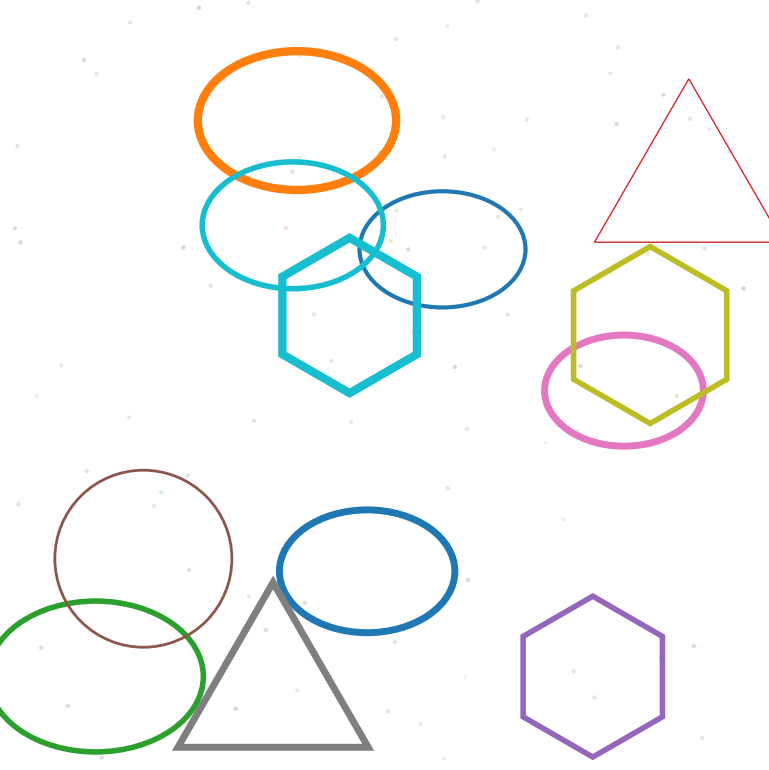[{"shape": "oval", "thickness": 2.5, "radius": 0.57, "center": [0.477, 0.258]}, {"shape": "oval", "thickness": 1.5, "radius": 0.54, "center": [0.575, 0.676]}, {"shape": "oval", "thickness": 3, "radius": 0.64, "center": [0.386, 0.843]}, {"shape": "oval", "thickness": 2, "radius": 0.7, "center": [0.124, 0.121]}, {"shape": "triangle", "thickness": 0.5, "radius": 0.71, "center": [0.895, 0.756]}, {"shape": "hexagon", "thickness": 2, "radius": 0.52, "center": [0.77, 0.121]}, {"shape": "circle", "thickness": 1, "radius": 0.57, "center": [0.186, 0.274]}, {"shape": "oval", "thickness": 2.5, "radius": 0.52, "center": [0.81, 0.493]}, {"shape": "triangle", "thickness": 2.5, "radius": 0.71, "center": [0.355, 0.101]}, {"shape": "hexagon", "thickness": 2, "radius": 0.57, "center": [0.844, 0.565]}, {"shape": "oval", "thickness": 2, "radius": 0.59, "center": [0.38, 0.707]}, {"shape": "hexagon", "thickness": 3, "radius": 0.5, "center": [0.454, 0.59]}]